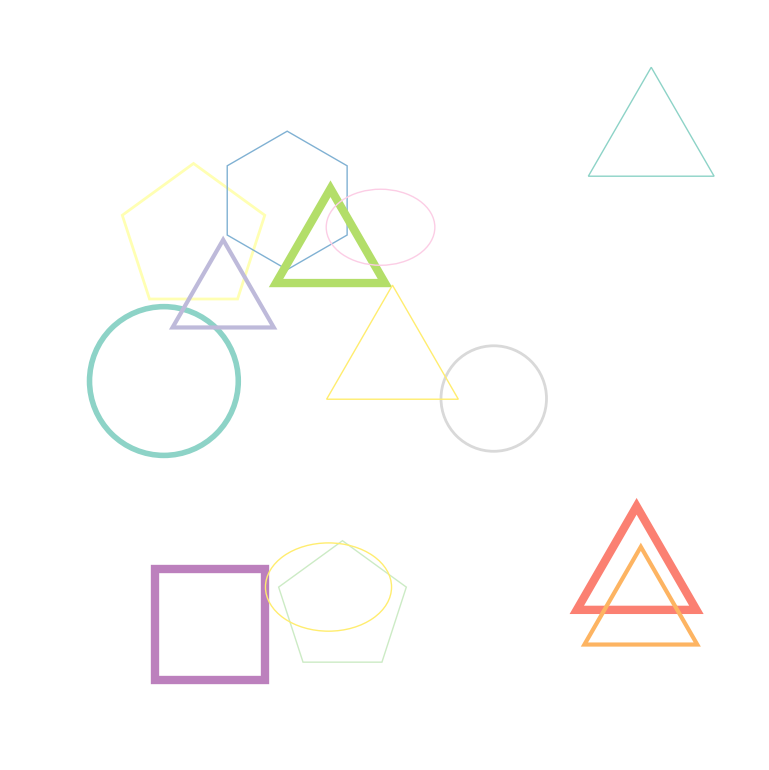[{"shape": "triangle", "thickness": 0.5, "radius": 0.47, "center": [0.846, 0.818]}, {"shape": "circle", "thickness": 2, "radius": 0.48, "center": [0.213, 0.505]}, {"shape": "pentagon", "thickness": 1, "radius": 0.49, "center": [0.251, 0.69]}, {"shape": "triangle", "thickness": 1.5, "radius": 0.38, "center": [0.29, 0.613]}, {"shape": "triangle", "thickness": 3, "radius": 0.45, "center": [0.827, 0.253]}, {"shape": "hexagon", "thickness": 0.5, "radius": 0.45, "center": [0.373, 0.74]}, {"shape": "triangle", "thickness": 1.5, "radius": 0.42, "center": [0.832, 0.205]}, {"shape": "triangle", "thickness": 3, "radius": 0.41, "center": [0.429, 0.673]}, {"shape": "oval", "thickness": 0.5, "radius": 0.35, "center": [0.494, 0.705]}, {"shape": "circle", "thickness": 1, "radius": 0.34, "center": [0.641, 0.482]}, {"shape": "square", "thickness": 3, "radius": 0.36, "center": [0.273, 0.189]}, {"shape": "pentagon", "thickness": 0.5, "radius": 0.44, "center": [0.445, 0.211]}, {"shape": "oval", "thickness": 0.5, "radius": 0.41, "center": [0.427, 0.238]}, {"shape": "triangle", "thickness": 0.5, "radius": 0.49, "center": [0.51, 0.531]}]